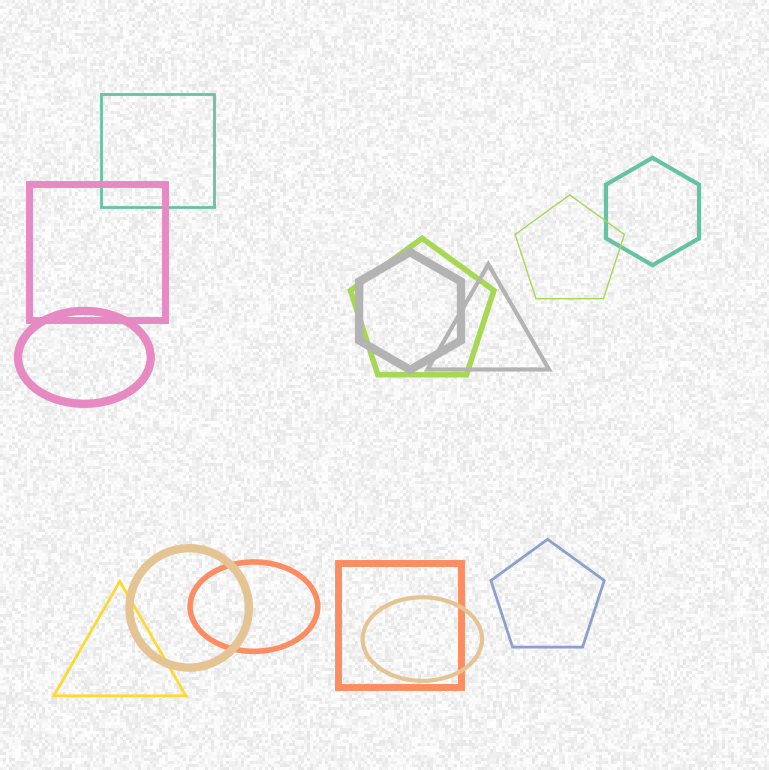[{"shape": "hexagon", "thickness": 1.5, "radius": 0.35, "center": [0.847, 0.725]}, {"shape": "square", "thickness": 1, "radius": 0.37, "center": [0.205, 0.804]}, {"shape": "square", "thickness": 2.5, "radius": 0.4, "center": [0.519, 0.188]}, {"shape": "oval", "thickness": 2, "radius": 0.41, "center": [0.33, 0.212]}, {"shape": "pentagon", "thickness": 1, "radius": 0.39, "center": [0.711, 0.222]}, {"shape": "square", "thickness": 2.5, "radius": 0.44, "center": [0.126, 0.672]}, {"shape": "oval", "thickness": 3, "radius": 0.43, "center": [0.11, 0.536]}, {"shape": "pentagon", "thickness": 2, "radius": 0.49, "center": [0.548, 0.593]}, {"shape": "pentagon", "thickness": 0.5, "radius": 0.37, "center": [0.74, 0.672]}, {"shape": "triangle", "thickness": 1, "radius": 0.5, "center": [0.156, 0.146]}, {"shape": "circle", "thickness": 3, "radius": 0.39, "center": [0.246, 0.211]}, {"shape": "oval", "thickness": 1.5, "radius": 0.39, "center": [0.549, 0.17]}, {"shape": "hexagon", "thickness": 3, "radius": 0.38, "center": [0.533, 0.596]}, {"shape": "triangle", "thickness": 1.5, "radius": 0.46, "center": [0.634, 0.566]}]